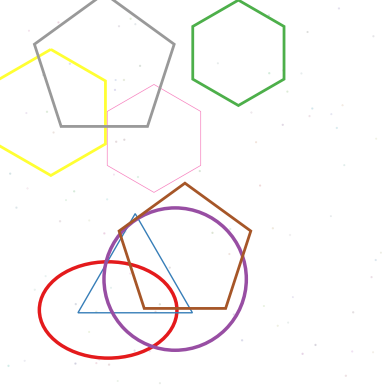[{"shape": "oval", "thickness": 2.5, "radius": 0.89, "center": [0.281, 0.195]}, {"shape": "triangle", "thickness": 1, "radius": 0.86, "center": [0.351, 0.273]}, {"shape": "hexagon", "thickness": 2, "radius": 0.68, "center": [0.619, 0.863]}, {"shape": "circle", "thickness": 2.5, "radius": 0.92, "center": [0.455, 0.275]}, {"shape": "hexagon", "thickness": 2, "radius": 0.82, "center": [0.132, 0.708]}, {"shape": "pentagon", "thickness": 2, "radius": 0.9, "center": [0.48, 0.344]}, {"shape": "hexagon", "thickness": 0.5, "radius": 0.7, "center": [0.4, 0.64]}, {"shape": "pentagon", "thickness": 2, "radius": 0.95, "center": [0.271, 0.826]}]